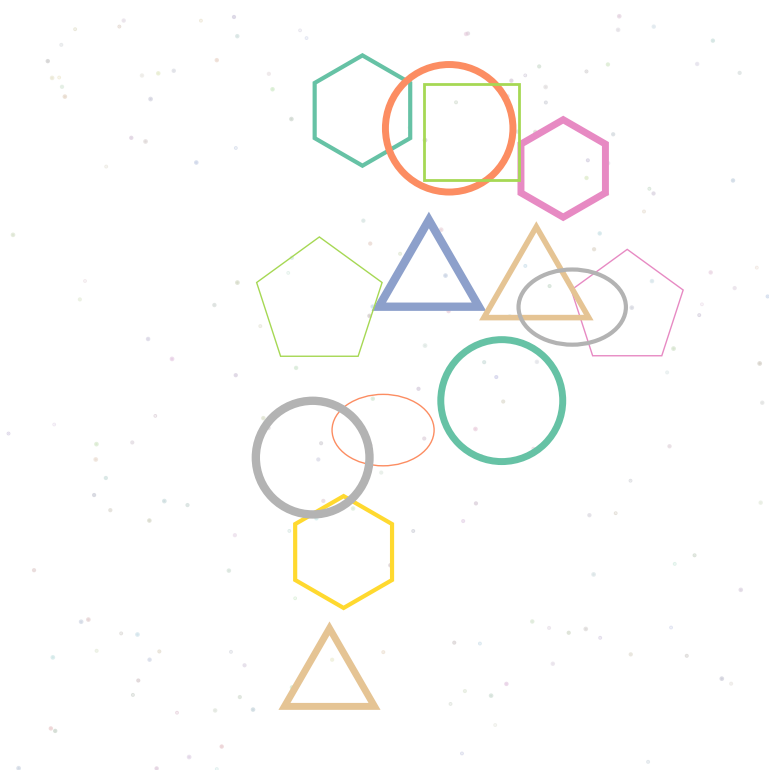[{"shape": "circle", "thickness": 2.5, "radius": 0.4, "center": [0.652, 0.48]}, {"shape": "hexagon", "thickness": 1.5, "radius": 0.36, "center": [0.471, 0.856]}, {"shape": "circle", "thickness": 2.5, "radius": 0.41, "center": [0.583, 0.833]}, {"shape": "oval", "thickness": 0.5, "radius": 0.33, "center": [0.498, 0.441]}, {"shape": "triangle", "thickness": 3, "radius": 0.38, "center": [0.557, 0.639]}, {"shape": "pentagon", "thickness": 0.5, "radius": 0.38, "center": [0.815, 0.6]}, {"shape": "hexagon", "thickness": 2.5, "radius": 0.32, "center": [0.731, 0.781]}, {"shape": "pentagon", "thickness": 0.5, "radius": 0.43, "center": [0.415, 0.607]}, {"shape": "square", "thickness": 1, "radius": 0.31, "center": [0.612, 0.829]}, {"shape": "hexagon", "thickness": 1.5, "radius": 0.36, "center": [0.446, 0.283]}, {"shape": "triangle", "thickness": 2.5, "radius": 0.34, "center": [0.428, 0.116]}, {"shape": "triangle", "thickness": 2, "radius": 0.39, "center": [0.697, 0.627]}, {"shape": "circle", "thickness": 3, "radius": 0.37, "center": [0.406, 0.406]}, {"shape": "oval", "thickness": 1.5, "radius": 0.35, "center": [0.743, 0.601]}]